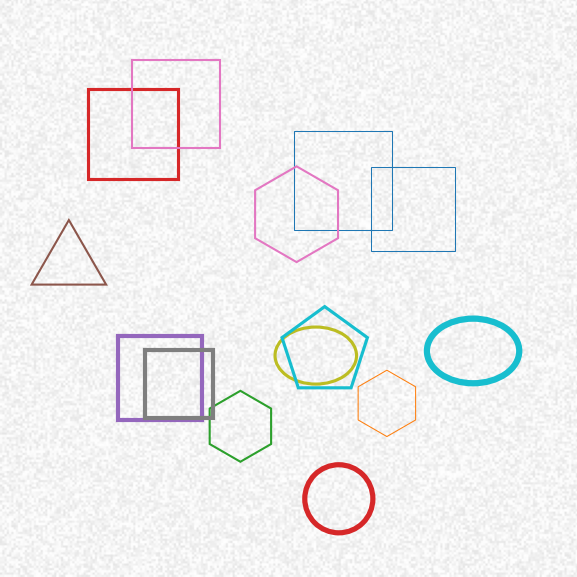[{"shape": "square", "thickness": 0.5, "radius": 0.43, "center": [0.594, 0.687]}, {"shape": "square", "thickness": 0.5, "radius": 0.36, "center": [0.715, 0.638]}, {"shape": "hexagon", "thickness": 0.5, "radius": 0.29, "center": [0.67, 0.301]}, {"shape": "hexagon", "thickness": 1, "radius": 0.31, "center": [0.416, 0.261]}, {"shape": "square", "thickness": 1.5, "radius": 0.39, "center": [0.23, 0.767]}, {"shape": "circle", "thickness": 2.5, "radius": 0.29, "center": [0.587, 0.135]}, {"shape": "square", "thickness": 2, "radius": 0.36, "center": [0.276, 0.344]}, {"shape": "triangle", "thickness": 1, "radius": 0.37, "center": [0.119, 0.544]}, {"shape": "hexagon", "thickness": 1, "radius": 0.41, "center": [0.514, 0.628]}, {"shape": "square", "thickness": 1, "radius": 0.38, "center": [0.305, 0.819]}, {"shape": "square", "thickness": 2, "radius": 0.29, "center": [0.31, 0.334]}, {"shape": "oval", "thickness": 1.5, "radius": 0.35, "center": [0.547, 0.383]}, {"shape": "oval", "thickness": 3, "radius": 0.4, "center": [0.819, 0.391]}, {"shape": "pentagon", "thickness": 1.5, "radius": 0.39, "center": [0.562, 0.39]}]